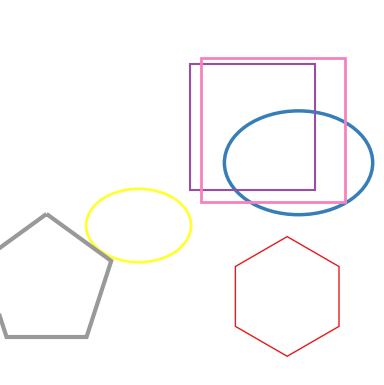[{"shape": "hexagon", "thickness": 1, "radius": 0.78, "center": [0.746, 0.23]}, {"shape": "oval", "thickness": 2.5, "radius": 0.96, "center": [0.775, 0.577]}, {"shape": "square", "thickness": 1.5, "radius": 0.81, "center": [0.656, 0.67]}, {"shape": "oval", "thickness": 2, "radius": 0.68, "center": [0.36, 0.414]}, {"shape": "square", "thickness": 2, "radius": 0.94, "center": [0.708, 0.661]}, {"shape": "pentagon", "thickness": 3, "radius": 0.88, "center": [0.121, 0.268]}]